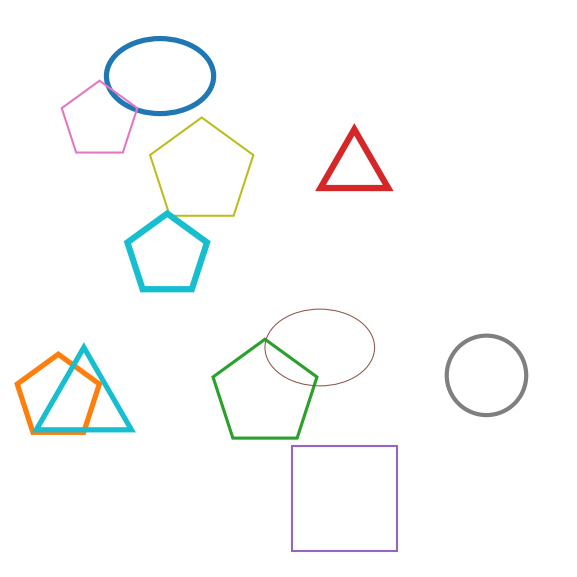[{"shape": "oval", "thickness": 2.5, "radius": 0.46, "center": [0.277, 0.867]}, {"shape": "pentagon", "thickness": 2.5, "radius": 0.37, "center": [0.101, 0.311]}, {"shape": "pentagon", "thickness": 1.5, "radius": 0.47, "center": [0.459, 0.317]}, {"shape": "triangle", "thickness": 3, "radius": 0.34, "center": [0.614, 0.707]}, {"shape": "square", "thickness": 1, "radius": 0.45, "center": [0.596, 0.135]}, {"shape": "oval", "thickness": 0.5, "radius": 0.47, "center": [0.554, 0.397]}, {"shape": "pentagon", "thickness": 1, "radius": 0.34, "center": [0.172, 0.791]}, {"shape": "circle", "thickness": 2, "radius": 0.34, "center": [0.842, 0.349]}, {"shape": "pentagon", "thickness": 1, "radius": 0.47, "center": [0.349, 0.702]}, {"shape": "triangle", "thickness": 2.5, "radius": 0.48, "center": [0.145, 0.302]}, {"shape": "pentagon", "thickness": 3, "radius": 0.36, "center": [0.29, 0.557]}]